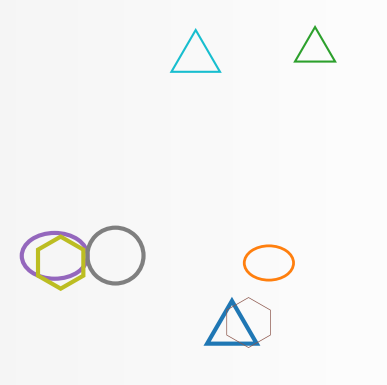[{"shape": "triangle", "thickness": 3, "radius": 0.37, "center": [0.599, 0.144]}, {"shape": "oval", "thickness": 2, "radius": 0.32, "center": [0.694, 0.317]}, {"shape": "triangle", "thickness": 1.5, "radius": 0.3, "center": [0.813, 0.87]}, {"shape": "oval", "thickness": 3, "radius": 0.42, "center": [0.141, 0.336]}, {"shape": "hexagon", "thickness": 0.5, "radius": 0.32, "center": [0.641, 0.162]}, {"shape": "circle", "thickness": 3, "radius": 0.36, "center": [0.298, 0.336]}, {"shape": "hexagon", "thickness": 3, "radius": 0.34, "center": [0.157, 0.318]}, {"shape": "triangle", "thickness": 1.5, "radius": 0.36, "center": [0.505, 0.85]}]